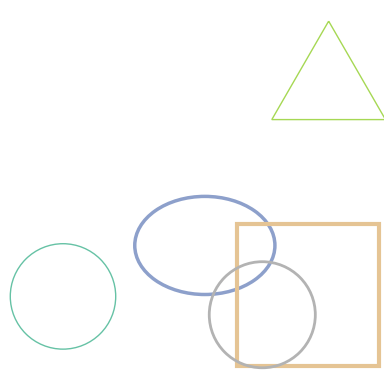[{"shape": "circle", "thickness": 1, "radius": 0.68, "center": [0.164, 0.23]}, {"shape": "oval", "thickness": 2.5, "radius": 0.91, "center": [0.532, 0.362]}, {"shape": "triangle", "thickness": 1, "radius": 0.85, "center": [0.854, 0.775]}, {"shape": "square", "thickness": 3, "radius": 0.92, "center": [0.8, 0.233]}, {"shape": "circle", "thickness": 2, "radius": 0.69, "center": [0.681, 0.182]}]